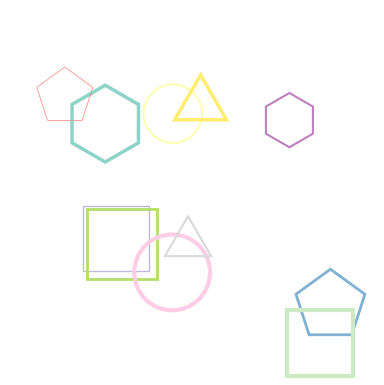[{"shape": "hexagon", "thickness": 2.5, "radius": 0.5, "center": [0.273, 0.679]}, {"shape": "circle", "thickness": 1.5, "radius": 0.38, "center": [0.449, 0.705]}, {"shape": "square", "thickness": 1, "radius": 0.43, "center": [0.302, 0.38]}, {"shape": "pentagon", "thickness": 0.5, "radius": 0.38, "center": [0.168, 0.749]}, {"shape": "pentagon", "thickness": 2, "radius": 0.47, "center": [0.858, 0.207]}, {"shape": "square", "thickness": 2, "radius": 0.46, "center": [0.316, 0.366]}, {"shape": "circle", "thickness": 3, "radius": 0.49, "center": [0.447, 0.292]}, {"shape": "triangle", "thickness": 1.5, "radius": 0.35, "center": [0.488, 0.369]}, {"shape": "hexagon", "thickness": 1.5, "radius": 0.35, "center": [0.752, 0.688]}, {"shape": "square", "thickness": 3, "radius": 0.43, "center": [0.832, 0.11]}, {"shape": "triangle", "thickness": 2.5, "radius": 0.39, "center": [0.521, 0.728]}]